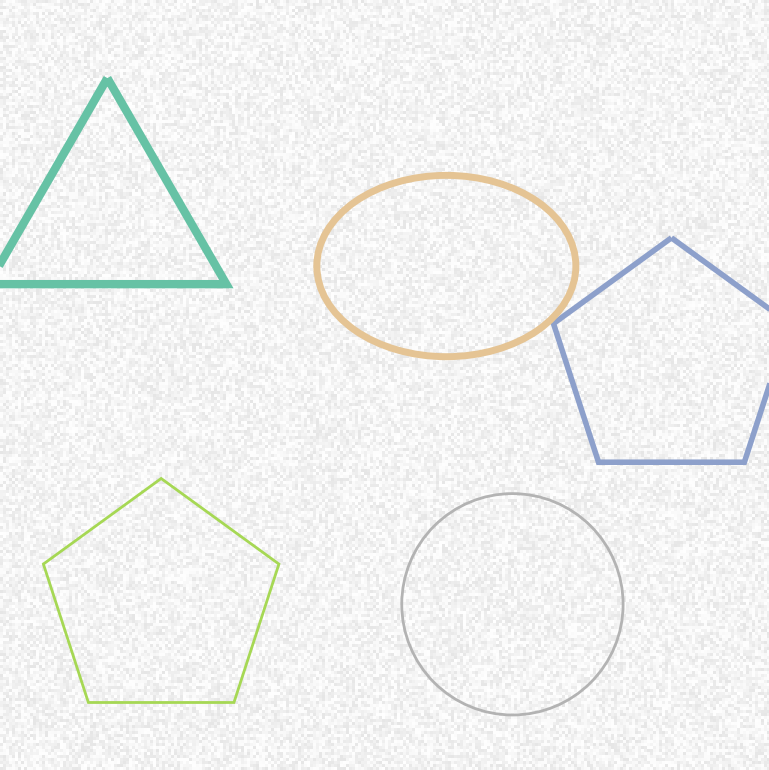[{"shape": "triangle", "thickness": 3, "radius": 0.89, "center": [0.139, 0.72]}, {"shape": "pentagon", "thickness": 2, "radius": 0.81, "center": [0.872, 0.53]}, {"shape": "pentagon", "thickness": 1, "radius": 0.8, "center": [0.209, 0.218]}, {"shape": "oval", "thickness": 2.5, "radius": 0.84, "center": [0.58, 0.655]}, {"shape": "circle", "thickness": 1, "radius": 0.72, "center": [0.665, 0.215]}]